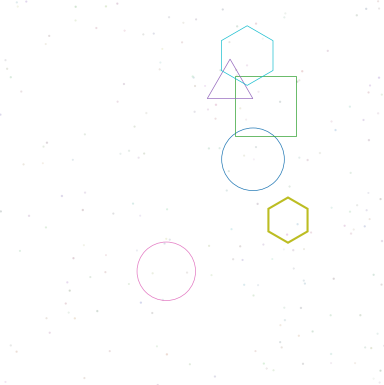[{"shape": "circle", "thickness": 0.5, "radius": 0.41, "center": [0.657, 0.586]}, {"shape": "square", "thickness": 0.5, "radius": 0.39, "center": [0.69, 0.724]}, {"shape": "triangle", "thickness": 0.5, "radius": 0.34, "center": [0.598, 0.778]}, {"shape": "circle", "thickness": 0.5, "radius": 0.38, "center": [0.432, 0.295]}, {"shape": "hexagon", "thickness": 1.5, "radius": 0.29, "center": [0.748, 0.428]}, {"shape": "hexagon", "thickness": 0.5, "radius": 0.39, "center": [0.642, 0.856]}]